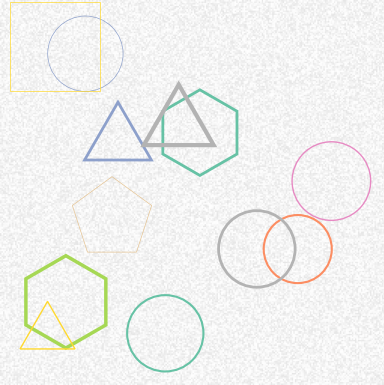[{"shape": "hexagon", "thickness": 2, "radius": 0.56, "center": [0.519, 0.656]}, {"shape": "circle", "thickness": 1.5, "radius": 0.5, "center": [0.429, 0.134]}, {"shape": "circle", "thickness": 1.5, "radius": 0.44, "center": [0.773, 0.353]}, {"shape": "triangle", "thickness": 2, "radius": 0.5, "center": [0.306, 0.634]}, {"shape": "circle", "thickness": 0.5, "radius": 0.49, "center": [0.222, 0.86]}, {"shape": "circle", "thickness": 1, "radius": 0.51, "center": [0.861, 0.53]}, {"shape": "hexagon", "thickness": 2.5, "radius": 0.6, "center": [0.171, 0.216]}, {"shape": "triangle", "thickness": 1, "radius": 0.41, "center": [0.123, 0.135]}, {"shape": "square", "thickness": 0.5, "radius": 0.58, "center": [0.143, 0.88]}, {"shape": "pentagon", "thickness": 0.5, "radius": 0.54, "center": [0.291, 0.433]}, {"shape": "triangle", "thickness": 3, "radius": 0.52, "center": [0.464, 0.675]}, {"shape": "circle", "thickness": 2, "radius": 0.5, "center": [0.667, 0.353]}]